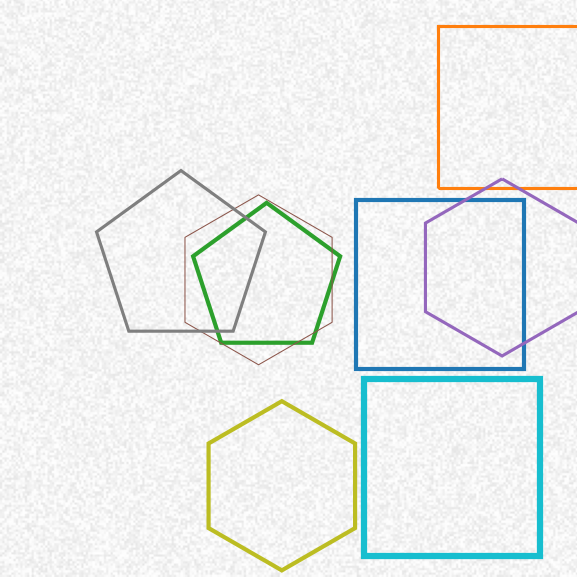[{"shape": "square", "thickness": 2, "radius": 0.73, "center": [0.762, 0.506]}, {"shape": "square", "thickness": 1.5, "radius": 0.7, "center": [0.898, 0.814]}, {"shape": "pentagon", "thickness": 2, "radius": 0.67, "center": [0.462, 0.514]}, {"shape": "hexagon", "thickness": 1.5, "radius": 0.77, "center": [0.869, 0.536]}, {"shape": "hexagon", "thickness": 0.5, "radius": 0.74, "center": [0.448, 0.515]}, {"shape": "pentagon", "thickness": 1.5, "radius": 0.77, "center": [0.313, 0.55]}, {"shape": "hexagon", "thickness": 2, "radius": 0.73, "center": [0.488, 0.158]}, {"shape": "square", "thickness": 3, "radius": 0.76, "center": [0.783, 0.19]}]